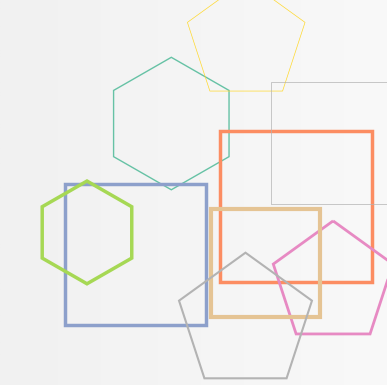[{"shape": "hexagon", "thickness": 1, "radius": 0.86, "center": [0.442, 0.679]}, {"shape": "square", "thickness": 2.5, "radius": 0.98, "center": [0.764, 0.465]}, {"shape": "square", "thickness": 2.5, "radius": 0.92, "center": [0.35, 0.34]}, {"shape": "pentagon", "thickness": 2, "radius": 0.81, "center": [0.86, 0.264]}, {"shape": "hexagon", "thickness": 2.5, "radius": 0.67, "center": [0.224, 0.396]}, {"shape": "pentagon", "thickness": 0.5, "radius": 0.8, "center": [0.635, 0.893]}, {"shape": "square", "thickness": 3, "radius": 0.7, "center": [0.685, 0.316]}, {"shape": "square", "thickness": 0.5, "radius": 0.79, "center": [0.859, 0.628]}, {"shape": "pentagon", "thickness": 1.5, "radius": 0.9, "center": [0.634, 0.163]}]